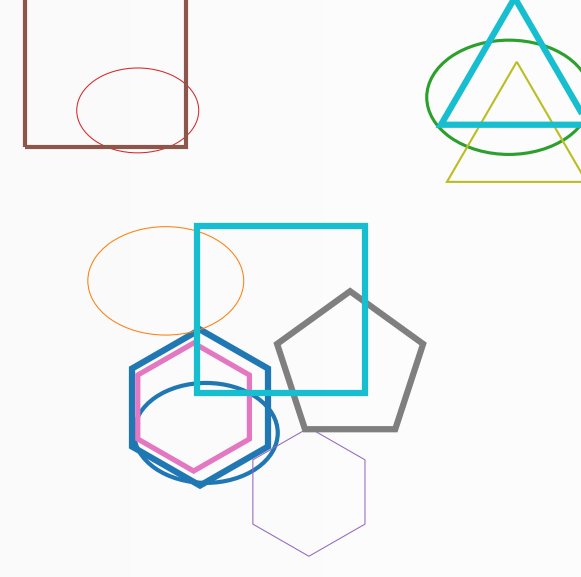[{"shape": "hexagon", "thickness": 3, "radius": 0.68, "center": [0.344, 0.293]}, {"shape": "oval", "thickness": 2, "radius": 0.62, "center": [0.354, 0.249]}, {"shape": "oval", "thickness": 0.5, "radius": 0.67, "center": [0.285, 0.513]}, {"shape": "oval", "thickness": 1.5, "radius": 0.71, "center": [0.876, 0.831]}, {"shape": "oval", "thickness": 0.5, "radius": 0.52, "center": [0.237, 0.808]}, {"shape": "hexagon", "thickness": 0.5, "radius": 0.56, "center": [0.531, 0.147]}, {"shape": "square", "thickness": 2, "radius": 0.69, "center": [0.182, 0.883]}, {"shape": "hexagon", "thickness": 2.5, "radius": 0.55, "center": [0.333, 0.294]}, {"shape": "pentagon", "thickness": 3, "radius": 0.66, "center": [0.602, 0.363]}, {"shape": "triangle", "thickness": 1, "radius": 0.69, "center": [0.889, 0.754]}, {"shape": "triangle", "thickness": 3, "radius": 0.73, "center": [0.885, 0.856]}, {"shape": "square", "thickness": 3, "radius": 0.73, "center": [0.483, 0.463]}]